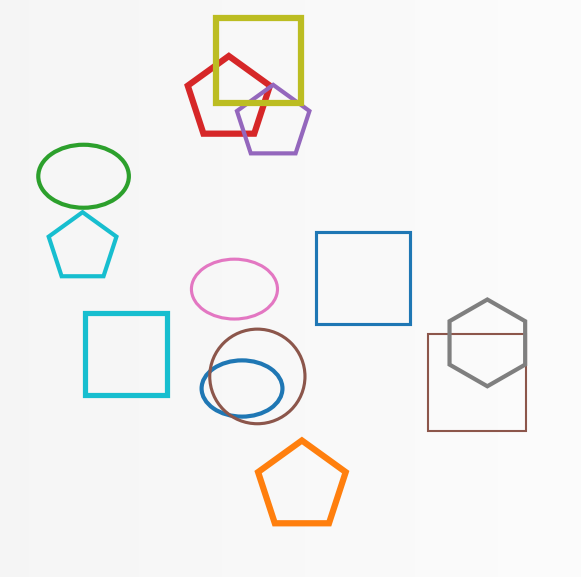[{"shape": "oval", "thickness": 2, "radius": 0.35, "center": [0.416, 0.326]}, {"shape": "square", "thickness": 1.5, "radius": 0.4, "center": [0.624, 0.518]}, {"shape": "pentagon", "thickness": 3, "radius": 0.4, "center": [0.519, 0.157]}, {"shape": "oval", "thickness": 2, "radius": 0.39, "center": [0.144, 0.694]}, {"shape": "pentagon", "thickness": 3, "radius": 0.37, "center": [0.394, 0.828]}, {"shape": "pentagon", "thickness": 2, "radius": 0.33, "center": [0.47, 0.787]}, {"shape": "square", "thickness": 1, "radius": 0.42, "center": [0.821, 0.337]}, {"shape": "circle", "thickness": 1.5, "radius": 0.41, "center": [0.443, 0.347]}, {"shape": "oval", "thickness": 1.5, "radius": 0.37, "center": [0.403, 0.499]}, {"shape": "hexagon", "thickness": 2, "radius": 0.38, "center": [0.838, 0.405]}, {"shape": "square", "thickness": 3, "radius": 0.37, "center": [0.445, 0.894]}, {"shape": "pentagon", "thickness": 2, "radius": 0.31, "center": [0.142, 0.57]}, {"shape": "square", "thickness": 2.5, "radius": 0.35, "center": [0.217, 0.387]}]